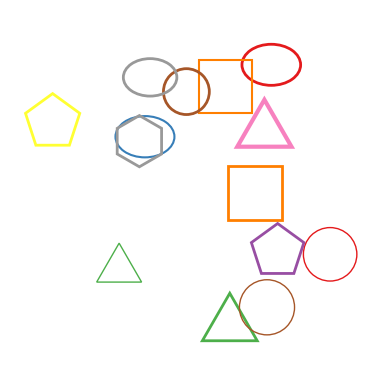[{"shape": "circle", "thickness": 1, "radius": 0.35, "center": [0.857, 0.339]}, {"shape": "oval", "thickness": 2, "radius": 0.38, "center": [0.705, 0.832]}, {"shape": "oval", "thickness": 1.5, "radius": 0.38, "center": [0.377, 0.645]}, {"shape": "triangle", "thickness": 2, "radius": 0.41, "center": [0.597, 0.156]}, {"shape": "triangle", "thickness": 1, "radius": 0.34, "center": [0.309, 0.301]}, {"shape": "pentagon", "thickness": 2, "radius": 0.36, "center": [0.721, 0.348]}, {"shape": "square", "thickness": 1.5, "radius": 0.34, "center": [0.585, 0.776]}, {"shape": "square", "thickness": 2, "radius": 0.35, "center": [0.662, 0.5]}, {"shape": "pentagon", "thickness": 2, "radius": 0.37, "center": [0.137, 0.683]}, {"shape": "circle", "thickness": 1, "radius": 0.36, "center": [0.693, 0.202]}, {"shape": "circle", "thickness": 2, "radius": 0.3, "center": [0.484, 0.762]}, {"shape": "triangle", "thickness": 3, "radius": 0.41, "center": [0.687, 0.66]}, {"shape": "oval", "thickness": 2, "radius": 0.35, "center": [0.39, 0.799]}, {"shape": "hexagon", "thickness": 2, "radius": 0.33, "center": [0.362, 0.633]}]